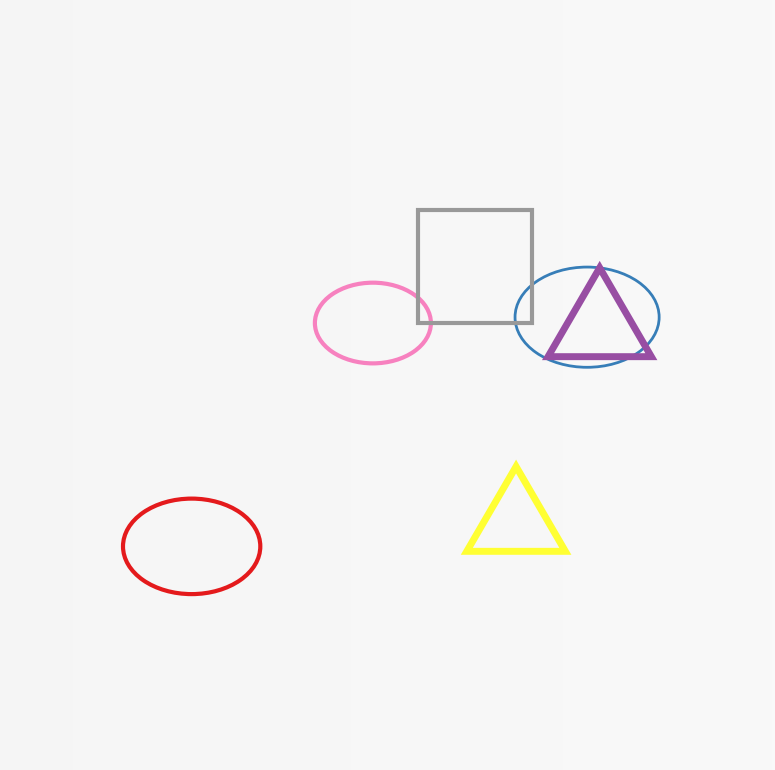[{"shape": "oval", "thickness": 1.5, "radius": 0.44, "center": [0.247, 0.29]}, {"shape": "oval", "thickness": 1, "radius": 0.46, "center": [0.758, 0.588]}, {"shape": "triangle", "thickness": 2.5, "radius": 0.38, "center": [0.774, 0.575]}, {"shape": "triangle", "thickness": 2.5, "radius": 0.37, "center": [0.666, 0.321]}, {"shape": "oval", "thickness": 1.5, "radius": 0.37, "center": [0.481, 0.58]}, {"shape": "square", "thickness": 1.5, "radius": 0.37, "center": [0.613, 0.654]}]